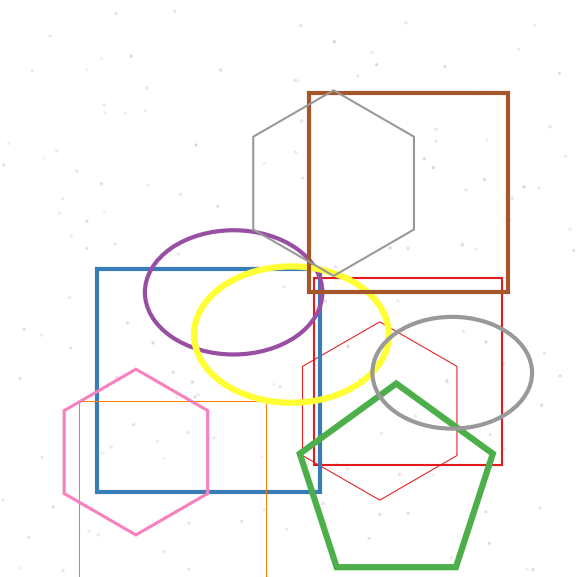[{"shape": "hexagon", "thickness": 0.5, "radius": 0.77, "center": [0.658, 0.287]}, {"shape": "square", "thickness": 1, "radius": 0.81, "center": [0.707, 0.356]}, {"shape": "square", "thickness": 2, "radius": 0.97, "center": [0.361, 0.341]}, {"shape": "pentagon", "thickness": 3, "radius": 0.88, "center": [0.686, 0.159]}, {"shape": "oval", "thickness": 2, "radius": 0.77, "center": [0.405, 0.493]}, {"shape": "square", "thickness": 0.5, "radius": 0.81, "center": [0.299, 0.144]}, {"shape": "oval", "thickness": 3, "radius": 0.84, "center": [0.505, 0.42]}, {"shape": "square", "thickness": 2, "radius": 0.86, "center": [0.707, 0.666]}, {"shape": "hexagon", "thickness": 1.5, "radius": 0.72, "center": [0.235, 0.216]}, {"shape": "oval", "thickness": 2, "radius": 0.69, "center": [0.783, 0.354]}, {"shape": "hexagon", "thickness": 1, "radius": 0.8, "center": [0.578, 0.682]}]